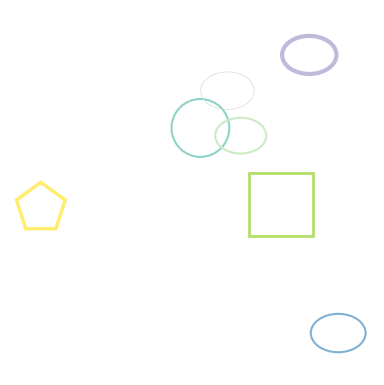[{"shape": "circle", "thickness": 1.5, "radius": 0.38, "center": [0.521, 0.668]}, {"shape": "oval", "thickness": 3, "radius": 0.35, "center": [0.803, 0.857]}, {"shape": "oval", "thickness": 1.5, "radius": 0.36, "center": [0.878, 0.135]}, {"shape": "square", "thickness": 2, "radius": 0.41, "center": [0.73, 0.469]}, {"shape": "oval", "thickness": 0.5, "radius": 0.35, "center": [0.591, 0.764]}, {"shape": "oval", "thickness": 1.5, "radius": 0.33, "center": [0.625, 0.648]}, {"shape": "pentagon", "thickness": 2.5, "radius": 0.33, "center": [0.106, 0.46]}]